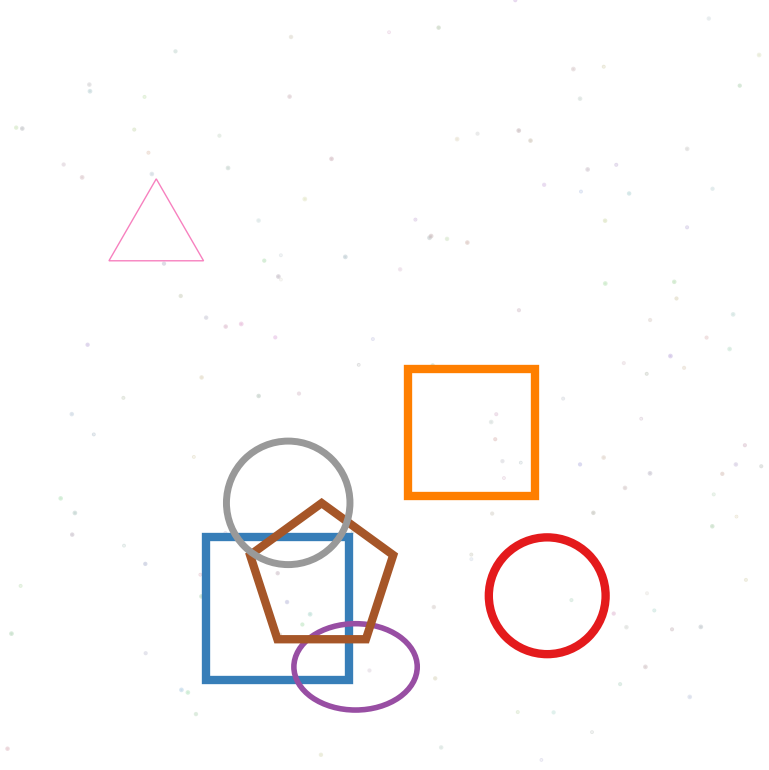[{"shape": "circle", "thickness": 3, "radius": 0.38, "center": [0.711, 0.226]}, {"shape": "square", "thickness": 3, "radius": 0.46, "center": [0.36, 0.21]}, {"shape": "oval", "thickness": 2, "radius": 0.4, "center": [0.462, 0.134]}, {"shape": "square", "thickness": 3, "radius": 0.41, "center": [0.612, 0.439]}, {"shape": "pentagon", "thickness": 3, "radius": 0.49, "center": [0.418, 0.249]}, {"shape": "triangle", "thickness": 0.5, "radius": 0.35, "center": [0.203, 0.697]}, {"shape": "circle", "thickness": 2.5, "radius": 0.4, "center": [0.374, 0.347]}]